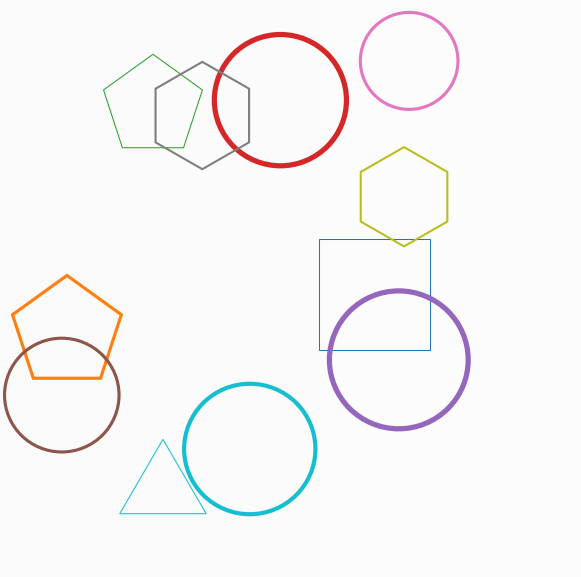[{"shape": "square", "thickness": 0.5, "radius": 0.48, "center": [0.644, 0.489]}, {"shape": "pentagon", "thickness": 1.5, "radius": 0.49, "center": [0.115, 0.424]}, {"shape": "pentagon", "thickness": 0.5, "radius": 0.45, "center": [0.263, 0.816]}, {"shape": "circle", "thickness": 2.5, "radius": 0.57, "center": [0.482, 0.826]}, {"shape": "circle", "thickness": 2.5, "radius": 0.6, "center": [0.686, 0.376]}, {"shape": "circle", "thickness": 1.5, "radius": 0.49, "center": [0.106, 0.315]}, {"shape": "circle", "thickness": 1.5, "radius": 0.42, "center": [0.704, 0.894]}, {"shape": "hexagon", "thickness": 1, "radius": 0.46, "center": [0.348, 0.799]}, {"shape": "hexagon", "thickness": 1, "radius": 0.43, "center": [0.695, 0.658]}, {"shape": "circle", "thickness": 2, "radius": 0.56, "center": [0.43, 0.222]}, {"shape": "triangle", "thickness": 0.5, "radius": 0.43, "center": [0.28, 0.153]}]